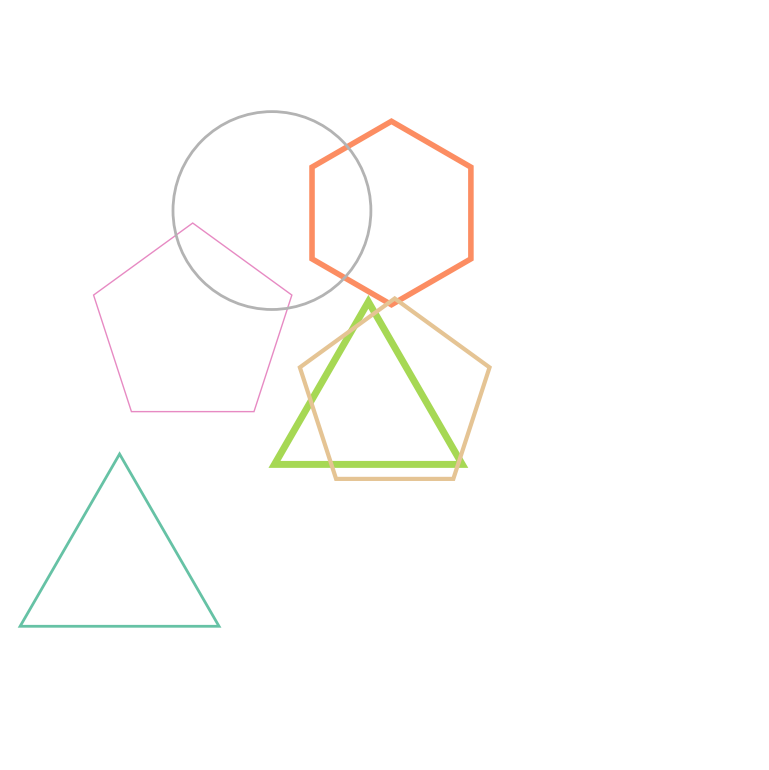[{"shape": "triangle", "thickness": 1, "radius": 0.75, "center": [0.155, 0.261]}, {"shape": "hexagon", "thickness": 2, "radius": 0.6, "center": [0.508, 0.723]}, {"shape": "pentagon", "thickness": 0.5, "radius": 0.68, "center": [0.25, 0.575]}, {"shape": "triangle", "thickness": 2.5, "radius": 0.7, "center": [0.478, 0.467]}, {"shape": "pentagon", "thickness": 1.5, "radius": 0.65, "center": [0.513, 0.483]}, {"shape": "circle", "thickness": 1, "radius": 0.64, "center": [0.353, 0.727]}]